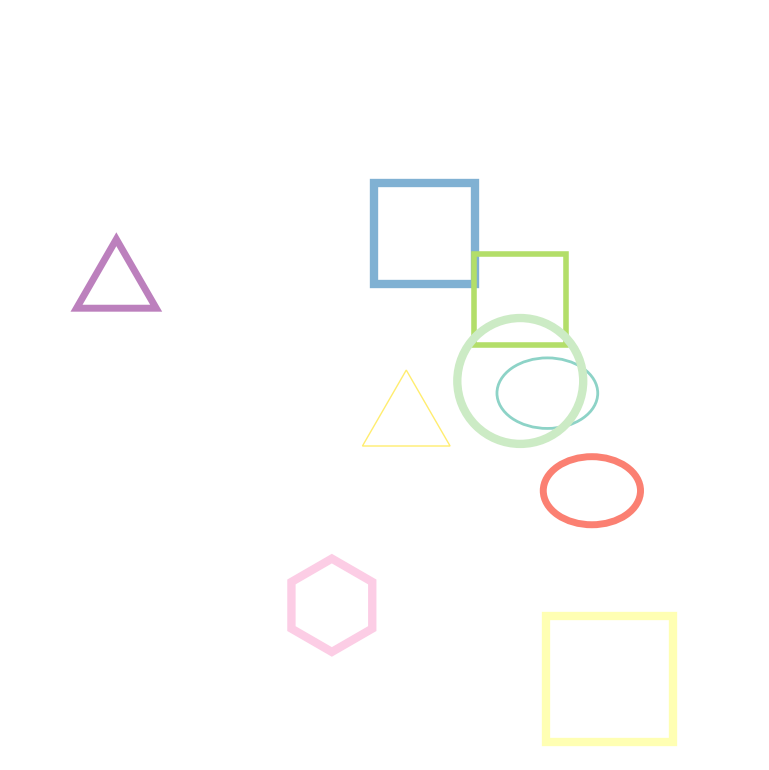[{"shape": "oval", "thickness": 1, "radius": 0.33, "center": [0.711, 0.489]}, {"shape": "square", "thickness": 3, "radius": 0.41, "center": [0.792, 0.118]}, {"shape": "oval", "thickness": 2.5, "radius": 0.32, "center": [0.769, 0.363]}, {"shape": "square", "thickness": 3, "radius": 0.33, "center": [0.551, 0.697]}, {"shape": "square", "thickness": 2, "radius": 0.3, "center": [0.675, 0.611]}, {"shape": "hexagon", "thickness": 3, "radius": 0.3, "center": [0.431, 0.214]}, {"shape": "triangle", "thickness": 2.5, "radius": 0.3, "center": [0.151, 0.63]}, {"shape": "circle", "thickness": 3, "radius": 0.41, "center": [0.676, 0.505]}, {"shape": "triangle", "thickness": 0.5, "radius": 0.33, "center": [0.528, 0.454]}]